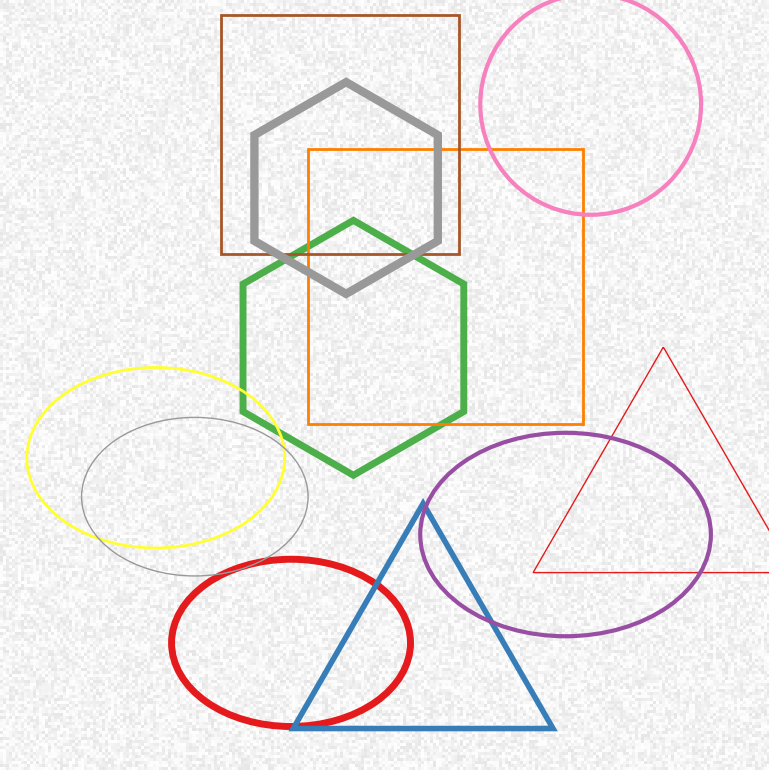[{"shape": "triangle", "thickness": 0.5, "radius": 0.98, "center": [0.861, 0.354]}, {"shape": "oval", "thickness": 2.5, "radius": 0.78, "center": [0.378, 0.165]}, {"shape": "triangle", "thickness": 2, "radius": 0.97, "center": [0.55, 0.151]}, {"shape": "hexagon", "thickness": 2.5, "radius": 0.83, "center": [0.459, 0.548]}, {"shape": "oval", "thickness": 1.5, "radius": 0.94, "center": [0.734, 0.306]}, {"shape": "square", "thickness": 1, "radius": 0.89, "center": [0.578, 0.628]}, {"shape": "oval", "thickness": 1, "radius": 0.84, "center": [0.202, 0.406]}, {"shape": "square", "thickness": 1, "radius": 0.77, "center": [0.441, 0.825]}, {"shape": "circle", "thickness": 1.5, "radius": 0.72, "center": [0.767, 0.864]}, {"shape": "hexagon", "thickness": 3, "radius": 0.69, "center": [0.449, 0.756]}, {"shape": "oval", "thickness": 0.5, "radius": 0.74, "center": [0.253, 0.355]}]